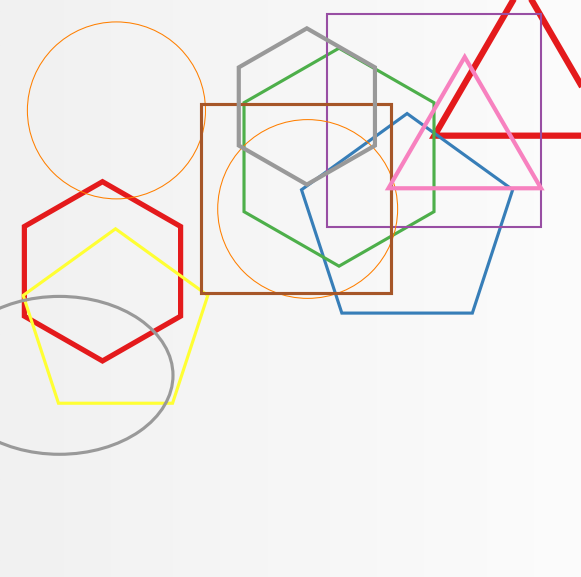[{"shape": "triangle", "thickness": 3, "radius": 0.87, "center": [0.899, 0.852]}, {"shape": "hexagon", "thickness": 2.5, "radius": 0.78, "center": [0.176, 0.529]}, {"shape": "pentagon", "thickness": 1.5, "radius": 0.95, "center": [0.7, 0.612]}, {"shape": "hexagon", "thickness": 1.5, "radius": 0.94, "center": [0.583, 0.727]}, {"shape": "square", "thickness": 1, "radius": 0.92, "center": [0.747, 0.79]}, {"shape": "circle", "thickness": 0.5, "radius": 0.77, "center": [0.2, 0.808]}, {"shape": "circle", "thickness": 0.5, "radius": 0.77, "center": [0.529, 0.637]}, {"shape": "pentagon", "thickness": 1.5, "radius": 0.83, "center": [0.199, 0.436]}, {"shape": "square", "thickness": 1.5, "radius": 0.82, "center": [0.509, 0.655]}, {"shape": "triangle", "thickness": 2, "radius": 0.76, "center": [0.8, 0.749]}, {"shape": "hexagon", "thickness": 2, "radius": 0.68, "center": [0.528, 0.815]}, {"shape": "oval", "thickness": 1.5, "radius": 0.98, "center": [0.102, 0.349]}]